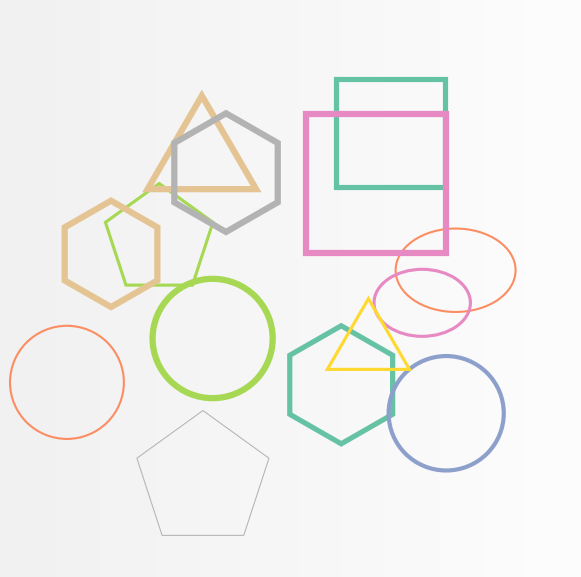[{"shape": "hexagon", "thickness": 2.5, "radius": 0.51, "center": [0.587, 0.333]}, {"shape": "square", "thickness": 2.5, "radius": 0.47, "center": [0.672, 0.769]}, {"shape": "circle", "thickness": 1, "radius": 0.49, "center": [0.115, 0.337]}, {"shape": "oval", "thickness": 1, "radius": 0.52, "center": [0.784, 0.531]}, {"shape": "circle", "thickness": 2, "radius": 0.5, "center": [0.768, 0.284]}, {"shape": "square", "thickness": 3, "radius": 0.6, "center": [0.647, 0.682]}, {"shape": "oval", "thickness": 1.5, "radius": 0.41, "center": [0.726, 0.475]}, {"shape": "pentagon", "thickness": 1.5, "radius": 0.49, "center": [0.274, 0.584]}, {"shape": "circle", "thickness": 3, "radius": 0.52, "center": [0.366, 0.413]}, {"shape": "triangle", "thickness": 1.5, "radius": 0.41, "center": [0.634, 0.4]}, {"shape": "hexagon", "thickness": 3, "radius": 0.46, "center": [0.191, 0.56]}, {"shape": "triangle", "thickness": 3, "radius": 0.54, "center": [0.347, 0.726]}, {"shape": "pentagon", "thickness": 0.5, "radius": 0.6, "center": [0.349, 0.169]}, {"shape": "hexagon", "thickness": 3, "radius": 0.51, "center": [0.389, 0.7]}]